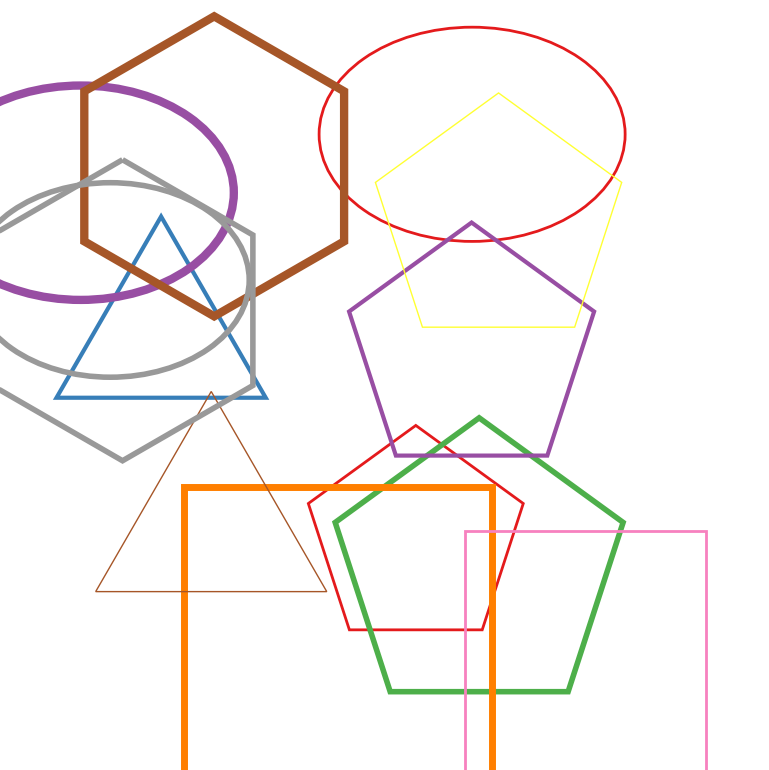[{"shape": "pentagon", "thickness": 1, "radius": 0.73, "center": [0.54, 0.301]}, {"shape": "oval", "thickness": 1, "radius": 0.99, "center": [0.613, 0.826]}, {"shape": "triangle", "thickness": 1.5, "radius": 0.78, "center": [0.209, 0.562]}, {"shape": "pentagon", "thickness": 2, "radius": 0.98, "center": [0.622, 0.261]}, {"shape": "pentagon", "thickness": 1.5, "radius": 0.84, "center": [0.612, 0.544]}, {"shape": "oval", "thickness": 3, "radius": 0.99, "center": [0.105, 0.75]}, {"shape": "square", "thickness": 2.5, "radius": 1.0, "center": [0.439, 0.168]}, {"shape": "pentagon", "thickness": 0.5, "radius": 0.84, "center": [0.647, 0.711]}, {"shape": "hexagon", "thickness": 3, "radius": 0.97, "center": [0.278, 0.784]}, {"shape": "triangle", "thickness": 0.5, "radius": 0.87, "center": [0.274, 0.318]}, {"shape": "square", "thickness": 1, "radius": 0.78, "center": [0.761, 0.154]}, {"shape": "hexagon", "thickness": 2, "radius": 0.98, "center": [0.159, 0.597]}, {"shape": "oval", "thickness": 2, "radius": 0.9, "center": [0.143, 0.636]}]